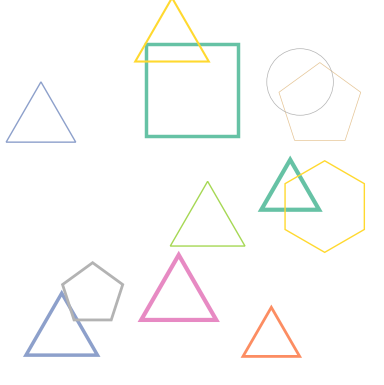[{"shape": "triangle", "thickness": 3, "radius": 0.43, "center": [0.754, 0.499]}, {"shape": "square", "thickness": 2.5, "radius": 0.6, "center": [0.498, 0.766]}, {"shape": "triangle", "thickness": 2, "radius": 0.42, "center": [0.705, 0.117]}, {"shape": "triangle", "thickness": 1, "radius": 0.52, "center": [0.106, 0.683]}, {"shape": "triangle", "thickness": 2.5, "radius": 0.54, "center": [0.16, 0.131]}, {"shape": "triangle", "thickness": 3, "radius": 0.56, "center": [0.464, 0.225]}, {"shape": "triangle", "thickness": 1, "radius": 0.56, "center": [0.539, 0.417]}, {"shape": "triangle", "thickness": 1.5, "radius": 0.55, "center": [0.447, 0.895]}, {"shape": "hexagon", "thickness": 1, "radius": 0.59, "center": [0.843, 0.463]}, {"shape": "pentagon", "thickness": 0.5, "radius": 0.56, "center": [0.831, 0.726]}, {"shape": "circle", "thickness": 0.5, "radius": 0.43, "center": [0.779, 0.787]}, {"shape": "pentagon", "thickness": 2, "radius": 0.41, "center": [0.241, 0.235]}]